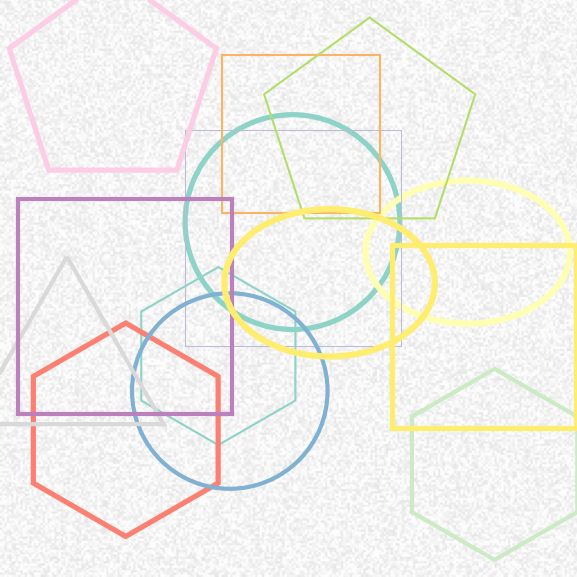[{"shape": "hexagon", "thickness": 1, "radius": 0.77, "center": [0.378, 0.383]}, {"shape": "circle", "thickness": 2.5, "radius": 0.93, "center": [0.506, 0.615]}, {"shape": "oval", "thickness": 3, "radius": 0.89, "center": [0.81, 0.563]}, {"shape": "square", "thickness": 0.5, "radius": 0.94, "center": [0.507, 0.587]}, {"shape": "hexagon", "thickness": 2.5, "radius": 0.92, "center": [0.218, 0.255]}, {"shape": "circle", "thickness": 2, "radius": 0.85, "center": [0.398, 0.322]}, {"shape": "square", "thickness": 1, "radius": 0.68, "center": [0.521, 0.767]}, {"shape": "pentagon", "thickness": 1, "radius": 0.96, "center": [0.64, 0.776]}, {"shape": "pentagon", "thickness": 2.5, "radius": 0.94, "center": [0.195, 0.857]}, {"shape": "triangle", "thickness": 2, "radius": 0.97, "center": [0.116, 0.361]}, {"shape": "square", "thickness": 2, "radius": 0.93, "center": [0.217, 0.469]}, {"shape": "hexagon", "thickness": 2, "radius": 0.83, "center": [0.856, 0.195]}, {"shape": "square", "thickness": 2.5, "radius": 0.79, "center": [0.838, 0.416]}, {"shape": "oval", "thickness": 3, "radius": 0.91, "center": [0.571, 0.509]}]